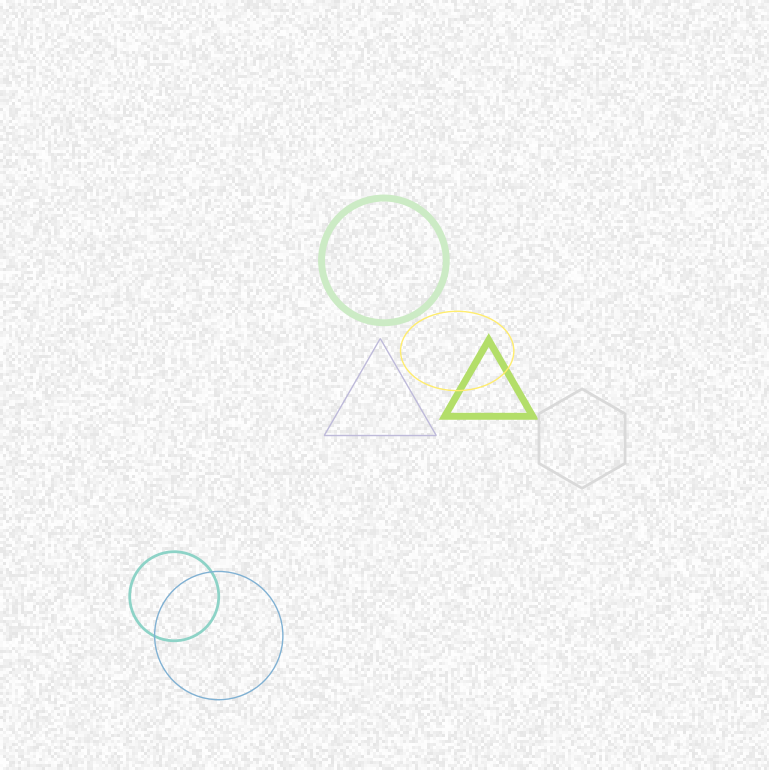[{"shape": "circle", "thickness": 1, "radius": 0.29, "center": [0.226, 0.226]}, {"shape": "triangle", "thickness": 0.5, "radius": 0.42, "center": [0.494, 0.476]}, {"shape": "circle", "thickness": 0.5, "radius": 0.42, "center": [0.284, 0.175]}, {"shape": "triangle", "thickness": 2.5, "radius": 0.33, "center": [0.635, 0.492]}, {"shape": "hexagon", "thickness": 1, "radius": 0.32, "center": [0.756, 0.43]}, {"shape": "circle", "thickness": 2.5, "radius": 0.4, "center": [0.499, 0.662]}, {"shape": "oval", "thickness": 0.5, "radius": 0.37, "center": [0.594, 0.544]}]